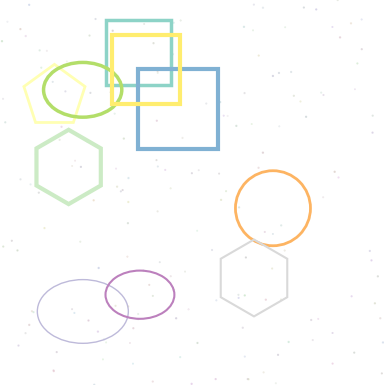[{"shape": "square", "thickness": 2.5, "radius": 0.42, "center": [0.359, 0.863]}, {"shape": "pentagon", "thickness": 2, "radius": 0.42, "center": [0.141, 0.749]}, {"shape": "oval", "thickness": 1, "radius": 0.59, "center": [0.215, 0.191]}, {"shape": "square", "thickness": 3, "radius": 0.52, "center": [0.462, 0.716]}, {"shape": "circle", "thickness": 2, "radius": 0.49, "center": [0.709, 0.459]}, {"shape": "oval", "thickness": 2.5, "radius": 0.51, "center": [0.215, 0.767]}, {"shape": "hexagon", "thickness": 1.5, "radius": 0.5, "center": [0.66, 0.278]}, {"shape": "oval", "thickness": 1.5, "radius": 0.45, "center": [0.363, 0.235]}, {"shape": "hexagon", "thickness": 3, "radius": 0.48, "center": [0.178, 0.566]}, {"shape": "square", "thickness": 3, "radius": 0.44, "center": [0.379, 0.819]}]